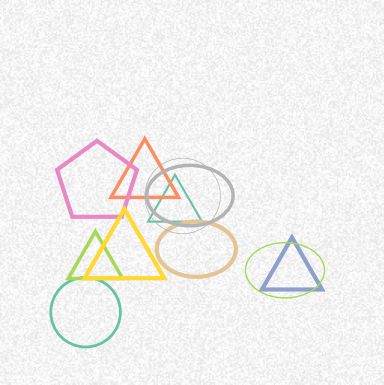[{"shape": "circle", "thickness": 2, "radius": 0.45, "center": [0.222, 0.189]}, {"shape": "triangle", "thickness": 1.5, "radius": 0.4, "center": [0.455, 0.465]}, {"shape": "triangle", "thickness": 2.5, "radius": 0.51, "center": [0.376, 0.538]}, {"shape": "triangle", "thickness": 3, "radius": 0.45, "center": [0.758, 0.293]}, {"shape": "pentagon", "thickness": 3, "radius": 0.55, "center": [0.252, 0.525]}, {"shape": "oval", "thickness": 1, "radius": 0.51, "center": [0.74, 0.298]}, {"shape": "triangle", "thickness": 2.5, "radius": 0.41, "center": [0.248, 0.317]}, {"shape": "triangle", "thickness": 3, "radius": 0.6, "center": [0.323, 0.337]}, {"shape": "oval", "thickness": 3, "radius": 0.51, "center": [0.51, 0.353]}, {"shape": "oval", "thickness": 2.5, "radius": 0.56, "center": [0.493, 0.492]}, {"shape": "circle", "thickness": 0.5, "radius": 0.49, "center": [0.474, 0.491]}]